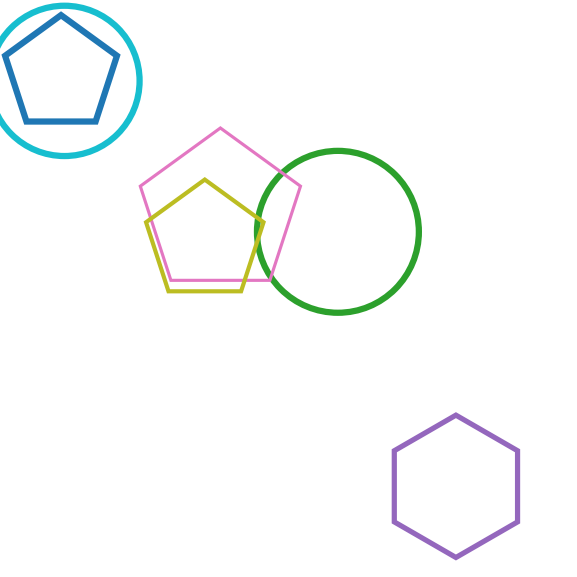[{"shape": "pentagon", "thickness": 3, "radius": 0.51, "center": [0.106, 0.871]}, {"shape": "circle", "thickness": 3, "radius": 0.7, "center": [0.585, 0.598]}, {"shape": "hexagon", "thickness": 2.5, "radius": 0.62, "center": [0.789, 0.157]}, {"shape": "pentagon", "thickness": 1.5, "radius": 0.73, "center": [0.382, 0.632]}, {"shape": "pentagon", "thickness": 2, "radius": 0.53, "center": [0.355, 0.581]}, {"shape": "circle", "thickness": 3, "radius": 0.65, "center": [0.112, 0.859]}]